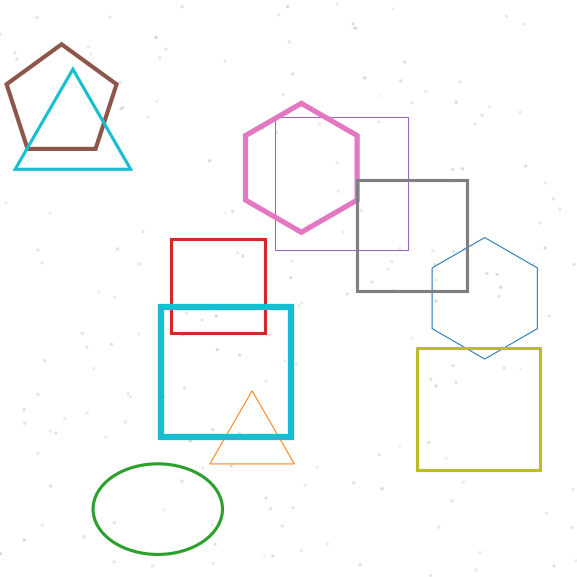[{"shape": "hexagon", "thickness": 0.5, "radius": 0.53, "center": [0.839, 0.483]}, {"shape": "triangle", "thickness": 0.5, "radius": 0.42, "center": [0.437, 0.238]}, {"shape": "oval", "thickness": 1.5, "radius": 0.56, "center": [0.273, 0.118]}, {"shape": "square", "thickness": 1.5, "radius": 0.41, "center": [0.377, 0.504]}, {"shape": "square", "thickness": 0.5, "radius": 0.58, "center": [0.591, 0.682]}, {"shape": "pentagon", "thickness": 2, "radius": 0.5, "center": [0.107, 0.822]}, {"shape": "hexagon", "thickness": 2.5, "radius": 0.56, "center": [0.522, 0.709]}, {"shape": "square", "thickness": 1.5, "radius": 0.48, "center": [0.713, 0.591]}, {"shape": "square", "thickness": 1.5, "radius": 0.53, "center": [0.828, 0.291]}, {"shape": "square", "thickness": 3, "radius": 0.56, "center": [0.391, 0.355]}, {"shape": "triangle", "thickness": 1.5, "radius": 0.58, "center": [0.126, 0.764]}]